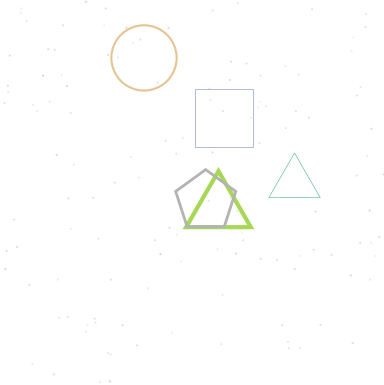[{"shape": "triangle", "thickness": 0.5, "radius": 0.39, "center": [0.765, 0.525]}, {"shape": "square", "thickness": 0.5, "radius": 0.38, "center": [0.582, 0.694]}, {"shape": "triangle", "thickness": 3, "radius": 0.49, "center": [0.567, 0.459]}, {"shape": "circle", "thickness": 1.5, "radius": 0.42, "center": [0.374, 0.85]}, {"shape": "pentagon", "thickness": 2, "radius": 0.41, "center": [0.534, 0.477]}]